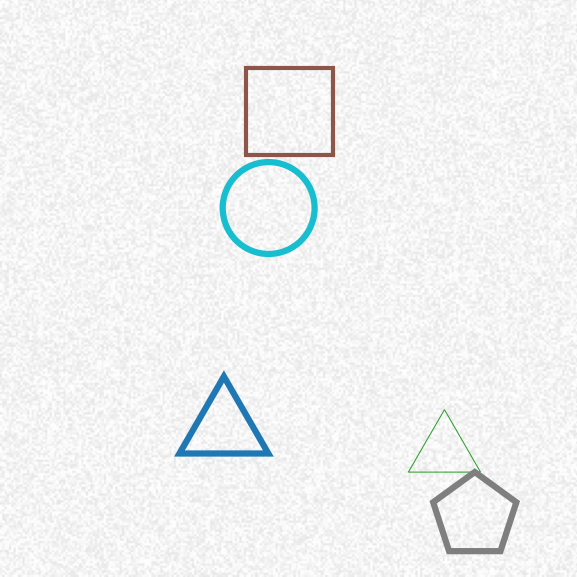[{"shape": "triangle", "thickness": 3, "radius": 0.44, "center": [0.388, 0.258]}, {"shape": "triangle", "thickness": 0.5, "radius": 0.36, "center": [0.77, 0.218]}, {"shape": "square", "thickness": 2, "radius": 0.37, "center": [0.502, 0.806]}, {"shape": "pentagon", "thickness": 3, "radius": 0.38, "center": [0.822, 0.106]}, {"shape": "circle", "thickness": 3, "radius": 0.4, "center": [0.465, 0.639]}]